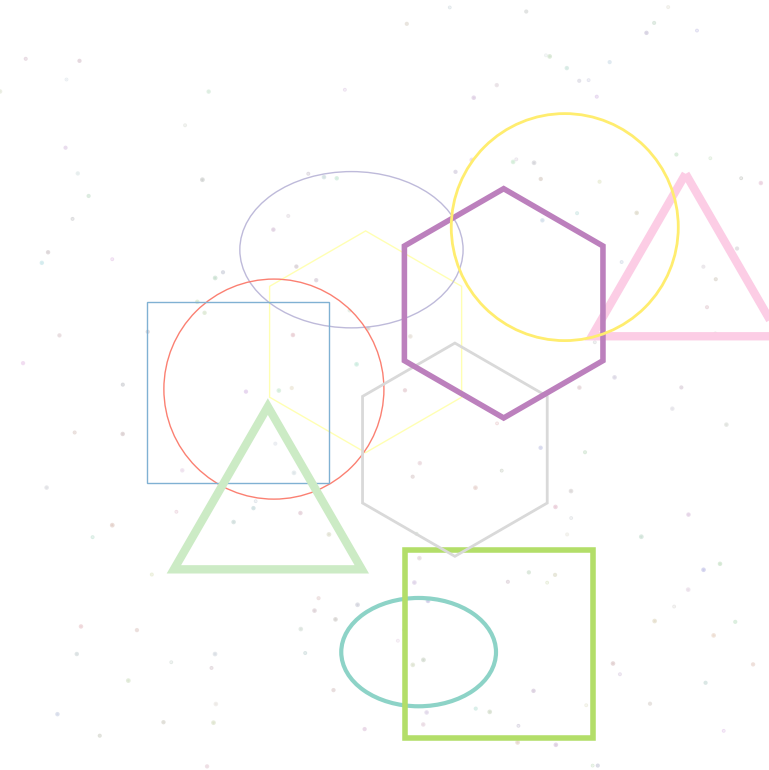[{"shape": "oval", "thickness": 1.5, "radius": 0.5, "center": [0.544, 0.153]}, {"shape": "hexagon", "thickness": 0.5, "radius": 0.72, "center": [0.475, 0.556]}, {"shape": "oval", "thickness": 0.5, "radius": 0.72, "center": [0.456, 0.676]}, {"shape": "circle", "thickness": 0.5, "radius": 0.71, "center": [0.356, 0.495]}, {"shape": "square", "thickness": 0.5, "radius": 0.59, "center": [0.309, 0.49]}, {"shape": "square", "thickness": 2, "radius": 0.61, "center": [0.648, 0.164]}, {"shape": "triangle", "thickness": 3, "radius": 0.7, "center": [0.89, 0.634]}, {"shape": "hexagon", "thickness": 1, "radius": 0.69, "center": [0.591, 0.416]}, {"shape": "hexagon", "thickness": 2, "radius": 0.74, "center": [0.654, 0.606]}, {"shape": "triangle", "thickness": 3, "radius": 0.7, "center": [0.348, 0.331]}, {"shape": "circle", "thickness": 1, "radius": 0.74, "center": [0.733, 0.705]}]